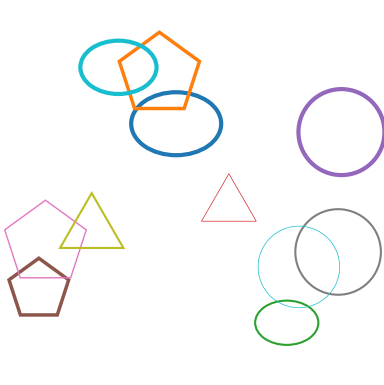[{"shape": "oval", "thickness": 3, "radius": 0.58, "center": [0.458, 0.679]}, {"shape": "pentagon", "thickness": 2.5, "radius": 0.55, "center": [0.414, 0.807]}, {"shape": "oval", "thickness": 1.5, "radius": 0.41, "center": [0.745, 0.162]}, {"shape": "triangle", "thickness": 0.5, "radius": 0.41, "center": [0.595, 0.467]}, {"shape": "circle", "thickness": 3, "radius": 0.56, "center": [0.887, 0.657]}, {"shape": "pentagon", "thickness": 2.5, "radius": 0.41, "center": [0.101, 0.248]}, {"shape": "pentagon", "thickness": 1, "radius": 0.56, "center": [0.118, 0.369]}, {"shape": "circle", "thickness": 1.5, "radius": 0.56, "center": [0.878, 0.346]}, {"shape": "triangle", "thickness": 1.5, "radius": 0.47, "center": [0.238, 0.403]}, {"shape": "circle", "thickness": 0.5, "radius": 0.53, "center": [0.776, 0.307]}, {"shape": "oval", "thickness": 3, "radius": 0.49, "center": [0.308, 0.825]}]